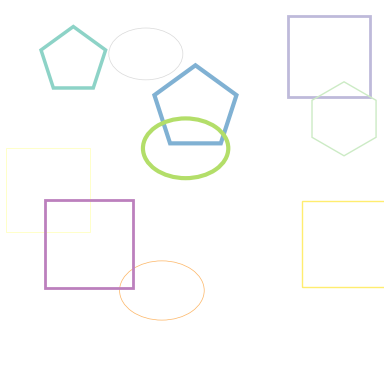[{"shape": "pentagon", "thickness": 2.5, "radius": 0.44, "center": [0.19, 0.843]}, {"shape": "square", "thickness": 0.5, "radius": 0.54, "center": [0.125, 0.506]}, {"shape": "square", "thickness": 2, "radius": 0.53, "center": [0.854, 0.853]}, {"shape": "pentagon", "thickness": 3, "radius": 0.56, "center": [0.508, 0.718]}, {"shape": "oval", "thickness": 0.5, "radius": 0.55, "center": [0.421, 0.245]}, {"shape": "oval", "thickness": 3, "radius": 0.55, "center": [0.482, 0.615]}, {"shape": "oval", "thickness": 0.5, "radius": 0.48, "center": [0.379, 0.86]}, {"shape": "square", "thickness": 2, "radius": 0.57, "center": [0.231, 0.366]}, {"shape": "hexagon", "thickness": 1, "radius": 0.48, "center": [0.894, 0.691]}, {"shape": "square", "thickness": 1, "radius": 0.55, "center": [0.895, 0.366]}]